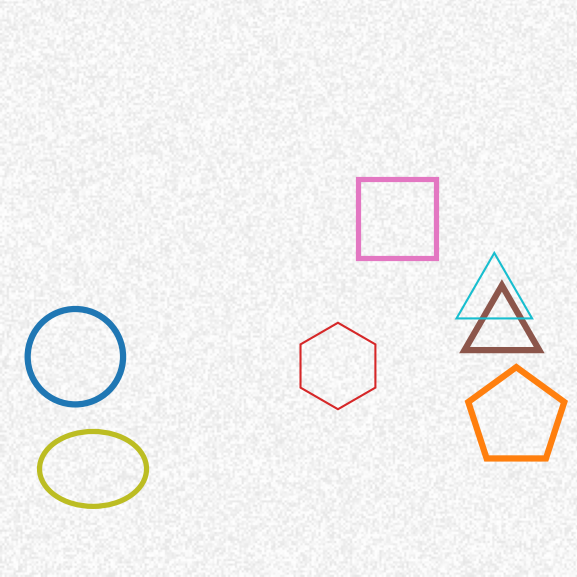[{"shape": "circle", "thickness": 3, "radius": 0.41, "center": [0.13, 0.381]}, {"shape": "pentagon", "thickness": 3, "radius": 0.44, "center": [0.894, 0.276]}, {"shape": "hexagon", "thickness": 1, "radius": 0.37, "center": [0.585, 0.365]}, {"shape": "triangle", "thickness": 3, "radius": 0.37, "center": [0.869, 0.43]}, {"shape": "square", "thickness": 2.5, "radius": 0.34, "center": [0.688, 0.621]}, {"shape": "oval", "thickness": 2.5, "radius": 0.46, "center": [0.161, 0.187]}, {"shape": "triangle", "thickness": 1, "radius": 0.38, "center": [0.856, 0.486]}]